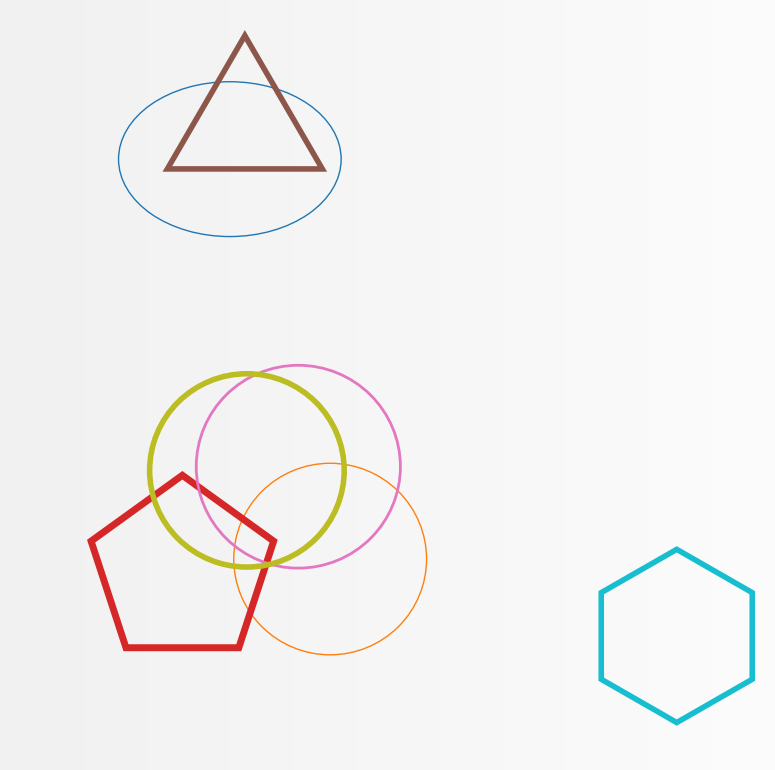[{"shape": "oval", "thickness": 0.5, "radius": 0.72, "center": [0.297, 0.793]}, {"shape": "circle", "thickness": 0.5, "radius": 0.62, "center": [0.426, 0.274]}, {"shape": "pentagon", "thickness": 2.5, "radius": 0.62, "center": [0.235, 0.259]}, {"shape": "triangle", "thickness": 2, "radius": 0.58, "center": [0.316, 0.838]}, {"shape": "circle", "thickness": 1, "radius": 0.66, "center": [0.385, 0.394]}, {"shape": "circle", "thickness": 2, "radius": 0.63, "center": [0.319, 0.389]}, {"shape": "hexagon", "thickness": 2, "radius": 0.56, "center": [0.873, 0.174]}]